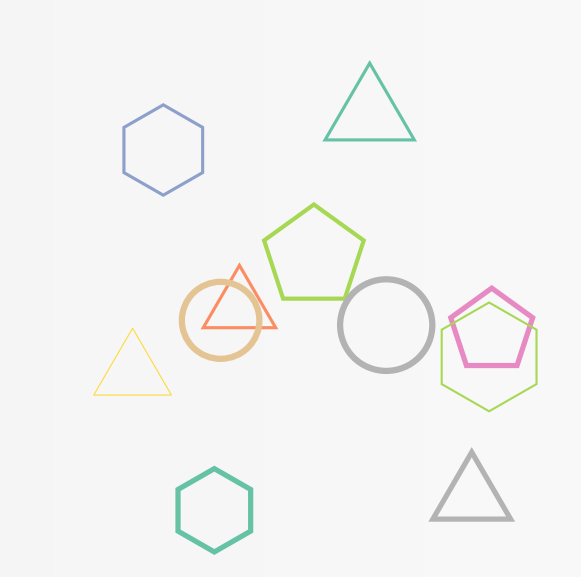[{"shape": "triangle", "thickness": 1.5, "radius": 0.44, "center": [0.636, 0.801]}, {"shape": "hexagon", "thickness": 2.5, "radius": 0.36, "center": [0.369, 0.116]}, {"shape": "triangle", "thickness": 1.5, "radius": 0.36, "center": [0.412, 0.468]}, {"shape": "hexagon", "thickness": 1.5, "radius": 0.39, "center": [0.281, 0.739]}, {"shape": "pentagon", "thickness": 2.5, "radius": 0.37, "center": [0.846, 0.426]}, {"shape": "pentagon", "thickness": 2, "radius": 0.45, "center": [0.54, 0.555]}, {"shape": "hexagon", "thickness": 1, "radius": 0.47, "center": [0.841, 0.381]}, {"shape": "triangle", "thickness": 0.5, "radius": 0.39, "center": [0.228, 0.354]}, {"shape": "circle", "thickness": 3, "radius": 0.33, "center": [0.38, 0.444]}, {"shape": "circle", "thickness": 3, "radius": 0.4, "center": [0.664, 0.436]}, {"shape": "triangle", "thickness": 2.5, "radius": 0.39, "center": [0.812, 0.139]}]